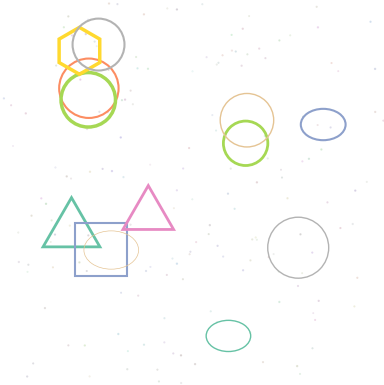[{"shape": "triangle", "thickness": 2, "radius": 0.43, "center": [0.186, 0.401]}, {"shape": "oval", "thickness": 1, "radius": 0.29, "center": [0.593, 0.127]}, {"shape": "circle", "thickness": 1.5, "radius": 0.39, "center": [0.231, 0.771]}, {"shape": "oval", "thickness": 1.5, "radius": 0.29, "center": [0.839, 0.677]}, {"shape": "square", "thickness": 1.5, "radius": 0.34, "center": [0.262, 0.352]}, {"shape": "triangle", "thickness": 2, "radius": 0.38, "center": [0.385, 0.442]}, {"shape": "circle", "thickness": 2, "radius": 0.29, "center": [0.638, 0.628]}, {"shape": "circle", "thickness": 2.5, "radius": 0.35, "center": [0.229, 0.741]}, {"shape": "hexagon", "thickness": 2.5, "radius": 0.3, "center": [0.206, 0.868]}, {"shape": "circle", "thickness": 1, "radius": 0.35, "center": [0.641, 0.688]}, {"shape": "oval", "thickness": 0.5, "radius": 0.36, "center": [0.289, 0.351]}, {"shape": "circle", "thickness": 1.5, "radius": 0.34, "center": [0.256, 0.884]}, {"shape": "circle", "thickness": 1, "radius": 0.4, "center": [0.775, 0.357]}]